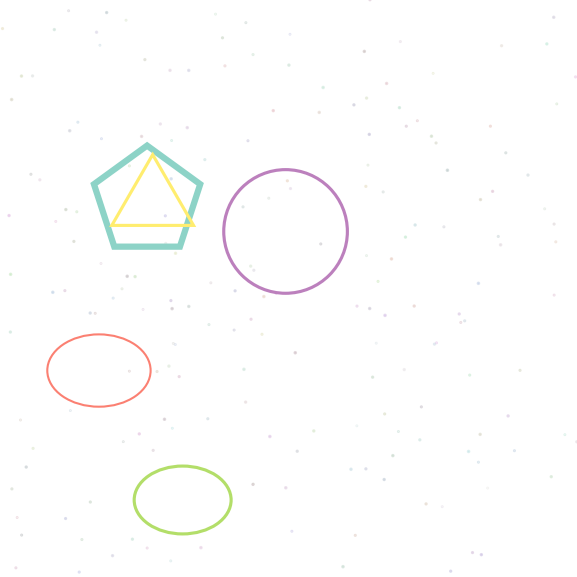[{"shape": "pentagon", "thickness": 3, "radius": 0.48, "center": [0.255, 0.65]}, {"shape": "oval", "thickness": 1, "radius": 0.45, "center": [0.171, 0.358]}, {"shape": "oval", "thickness": 1.5, "radius": 0.42, "center": [0.316, 0.133]}, {"shape": "circle", "thickness": 1.5, "radius": 0.54, "center": [0.494, 0.598]}, {"shape": "triangle", "thickness": 1.5, "radius": 0.41, "center": [0.264, 0.65]}]